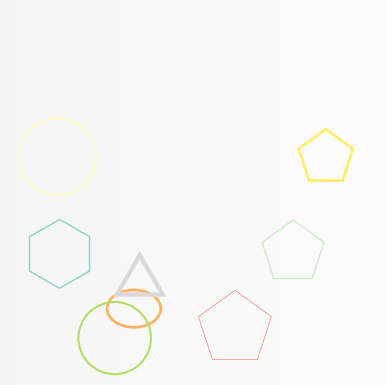[{"shape": "hexagon", "thickness": 1, "radius": 0.45, "center": [0.154, 0.341]}, {"shape": "circle", "thickness": 1, "radius": 0.5, "center": [0.149, 0.593]}, {"shape": "pentagon", "thickness": 0.5, "radius": 0.5, "center": [0.606, 0.147]}, {"shape": "oval", "thickness": 2, "radius": 0.35, "center": [0.346, 0.198]}, {"shape": "circle", "thickness": 1.5, "radius": 0.47, "center": [0.296, 0.122]}, {"shape": "triangle", "thickness": 3, "radius": 0.34, "center": [0.361, 0.269]}, {"shape": "pentagon", "thickness": 1, "radius": 0.42, "center": [0.756, 0.345]}, {"shape": "pentagon", "thickness": 2, "radius": 0.37, "center": [0.841, 0.591]}]